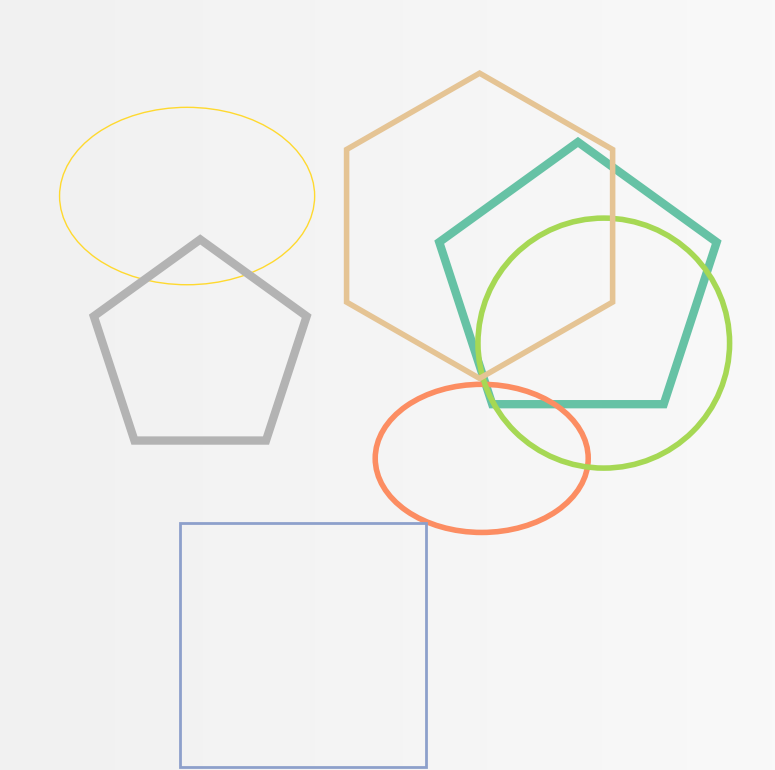[{"shape": "pentagon", "thickness": 3, "radius": 0.94, "center": [0.746, 0.627]}, {"shape": "oval", "thickness": 2, "radius": 0.69, "center": [0.622, 0.405]}, {"shape": "square", "thickness": 1, "radius": 0.79, "center": [0.391, 0.162]}, {"shape": "circle", "thickness": 2, "radius": 0.81, "center": [0.779, 0.554]}, {"shape": "oval", "thickness": 0.5, "radius": 0.82, "center": [0.241, 0.745]}, {"shape": "hexagon", "thickness": 2, "radius": 0.99, "center": [0.619, 0.707]}, {"shape": "pentagon", "thickness": 3, "radius": 0.72, "center": [0.258, 0.545]}]